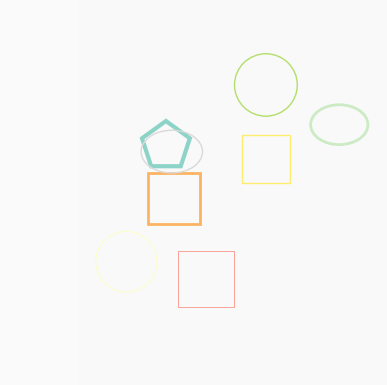[{"shape": "pentagon", "thickness": 3, "radius": 0.32, "center": [0.428, 0.621]}, {"shape": "circle", "thickness": 0.5, "radius": 0.39, "center": [0.326, 0.32]}, {"shape": "square", "thickness": 0.5, "radius": 0.36, "center": [0.532, 0.276]}, {"shape": "square", "thickness": 2, "radius": 0.33, "center": [0.449, 0.485]}, {"shape": "circle", "thickness": 1, "radius": 0.41, "center": [0.686, 0.779]}, {"shape": "oval", "thickness": 1, "radius": 0.4, "center": [0.443, 0.606]}, {"shape": "oval", "thickness": 2, "radius": 0.37, "center": [0.875, 0.676]}, {"shape": "square", "thickness": 1, "radius": 0.31, "center": [0.686, 0.587]}]